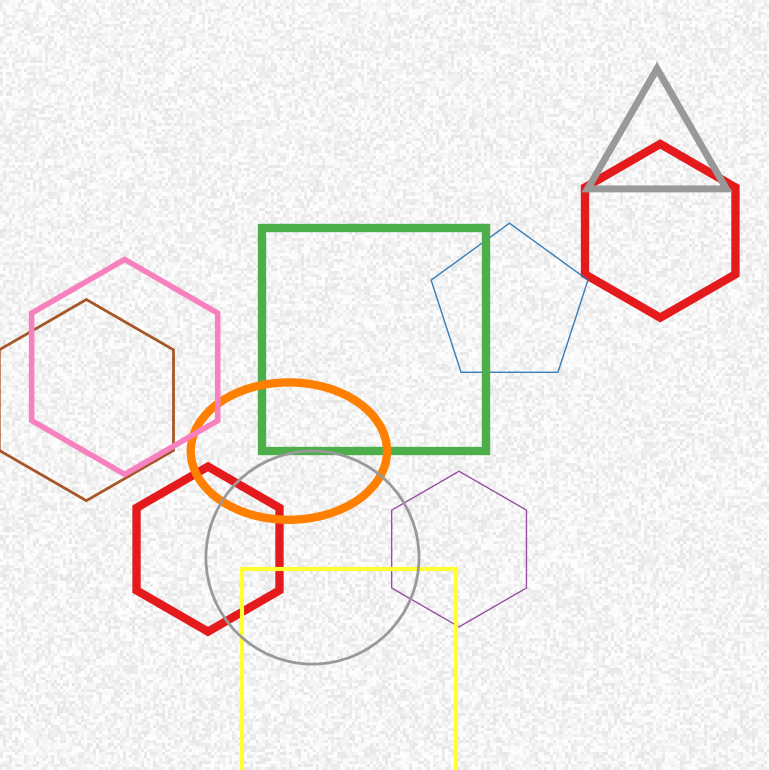[{"shape": "hexagon", "thickness": 3, "radius": 0.54, "center": [0.27, 0.287]}, {"shape": "hexagon", "thickness": 3, "radius": 0.56, "center": [0.857, 0.7]}, {"shape": "pentagon", "thickness": 0.5, "radius": 0.54, "center": [0.662, 0.603]}, {"shape": "square", "thickness": 3, "radius": 0.73, "center": [0.486, 0.559]}, {"shape": "hexagon", "thickness": 0.5, "radius": 0.51, "center": [0.596, 0.287]}, {"shape": "oval", "thickness": 3, "radius": 0.64, "center": [0.375, 0.414]}, {"shape": "square", "thickness": 1.5, "radius": 0.7, "center": [0.453, 0.122]}, {"shape": "hexagon", "thickness": 1, "radius": 0.65, "center": [0.112, 0.48]}, {"shape": "hexagon", "thickness": 2, "radius": 0.7, "center": [0.162, 0.524]}, {"shape": "circle", "thickness": 1, "radius": 0.69, "center": [0.406, 0.276]}, {"shape": "triangle", "thickness": 2.5, "radius": 0.52, "center": [0.853, 0.807]}]